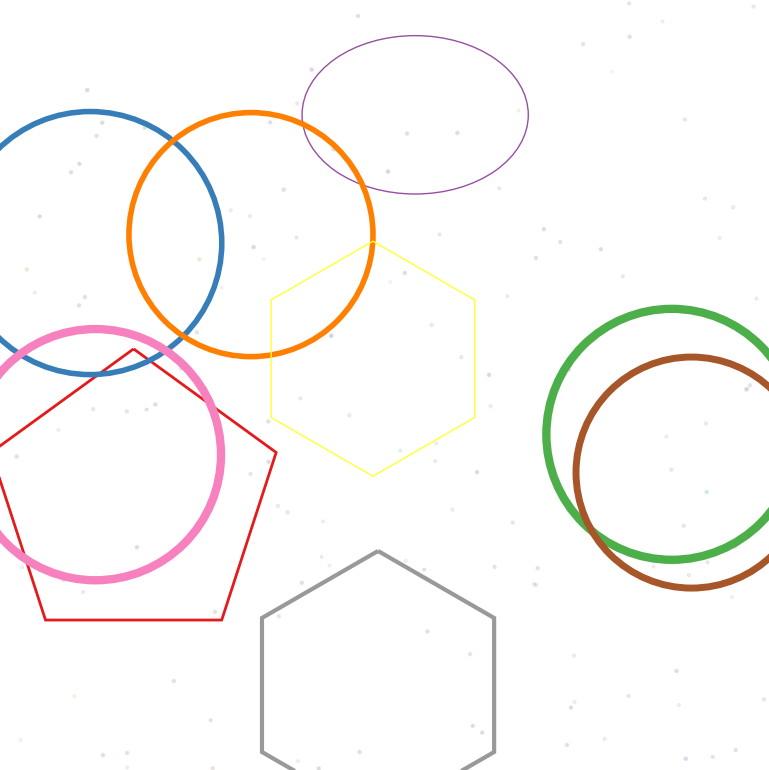[{"shape": "pentagon", "thickness": 1, "radius": 0.97, "center": [0.174, 0.352]}, {"shape": "circle", "thickness": 2, "radius": 0.85, "center": [0.117, 0.684]}, {"shape": "circle", "thickness": 3, "radius": 0.81, "center": [0.873, 0.436]}, {"shape": "oval", "thickness": 0.5, "radius": 0.73, "center": [0.539, 0.851]}, {"shape": "circle", "thickness": 2, "radius": 0.79, "center": [0.326, 0.695]}, {"shape": "hexagon", "thickness": 0.5, "radius": 0.76, "center": [0.484, 0.534]}, {"shape": "circle", "thickness": 2.5, "radius": 0.75, "center": [0.898, 0.386]}, {"shape": "circle", "thickness": 3, "radius": 0.82, "center": [0.124, 0.41]}, {"shape": "hexagon", "thickness": 1.5, "radius": 0.87, "center": [0.491, 0.11]}]